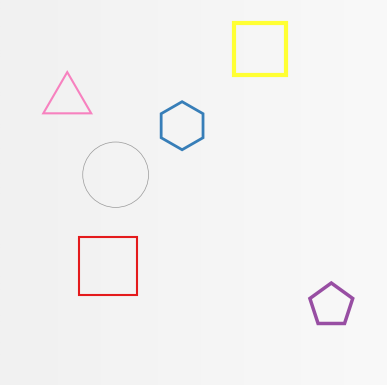[{"shape": "square", "thickness": 1.5, "radius": 0.37, "center": [0.28, 0.309]}, {"shape": "hexagon", "thickness": 2, "radius": 0.31, "center": [0.47, 0.673]}, {"shape": "pentagon", "thickness": 2.5, "radius": 0.29, "center": [0.855, 0.207]}, {"shape": "square", "thickness": 3, "radius": 0.34, "center": [0.67, 0.873]}, {"shape": "triangle", "thickness": 1.5, "radius": 0.36, "center": [0.174, 0.741]}, {"shape": "circle", "thickness": 0.5, "radius": 0.42, "center": [0.298, 0.546]}]